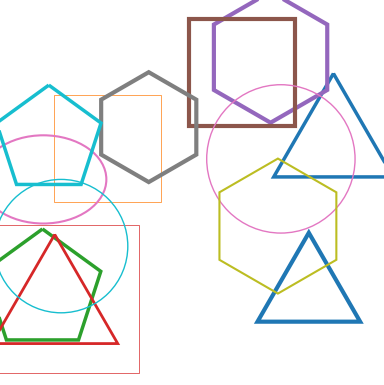[{"shape": "triangle", "thickness": 3, "radius": 0.77, "center": [0.802, 0.241]}, {"shape": "triangle", "thickness": 2.5, "radius": 0.9, "center": [0.866, 0.63]}, {"shape": "square", "thickness": 0.5, "radius": 0.7, "center": [0.28, 0.614]}, {"shape": "pentagon", "thickness": 2.5, "radius": 0.8, "center": [0.11, 0.246]}, {"shape": "triangle", "thickness": 2, "radius": 0.94, "center": [0.142, 0.202]}, {"shape": "square", "thickness": 0.5, "radius": 0.96, "center": [0.168, 0.224]}, {"shape": "hexagon", "thickness": 3, "radius": 0.85, "center": [0.703, 0.851]}, {"shape": "square", "thickness": 3, "radius": 0.69, "center": [0.628, 0.812]}, {"shape": "circle", "thickness": 1, "radius": 0.96, "center": [0.73, 0.587]}, {"shape": "oval", "thickness": 1.5, "radius": 0.82, "center": [0.113, 0.534]}, {"shape": "hexagon", "thickness": 3, "radius": 0.71, "center": [0.386, 0.67]}, {"shape": "hexagon", "thickness": 1.5, "radius": 0.88, "center": [0.722, 0.413]}, {"shape": "circle", "thickness": 1, "radius": 0.87, "center": [0.159, 0.361]}, {"shape": "pentagon", "thickness": 2.5, "radius": 0.71, "center": [0.127, 0.636]}]